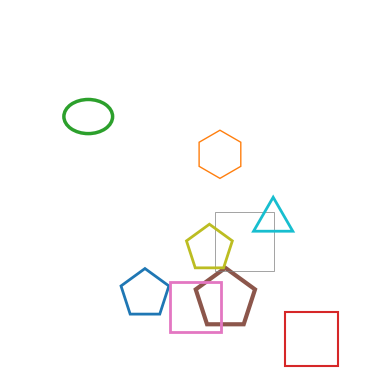[{"shape": "pentagon", "thickness": 2, "radius": 0.33, "center": [0.377, 0.237]}, {"shape": "hexagon", "thickness": 1, "radius": 0.31, "center": [0.571, 0.599]}, {"shape": "oval", "thickness": 2.5, "radius": 0.32, "center": [0.229, 0.697]}, {"shape": "square", "thickness": 1.5, "radius": 0.35, "center": [0.809, 0.119]}, {"shape": "pentagon", "thickness": 3, "radius": 0.4, "center": [0.585, 0.223]}, {"shape": "square", "thickness": 2, "radius": 0.33, "center": [0.508, 0.202]}, {"shape": "square", "thickness": 0.5, "radius": 0.38, "center": [0.635, 0.373]}, {"shape": "pentagon", "thickness": 2, "radius": 0.31, "center": [0.544, 0.355]}, {"shape": "triangle", "thickness": 2, "radius": 0.29, "center": [0.71, 0.429]}]